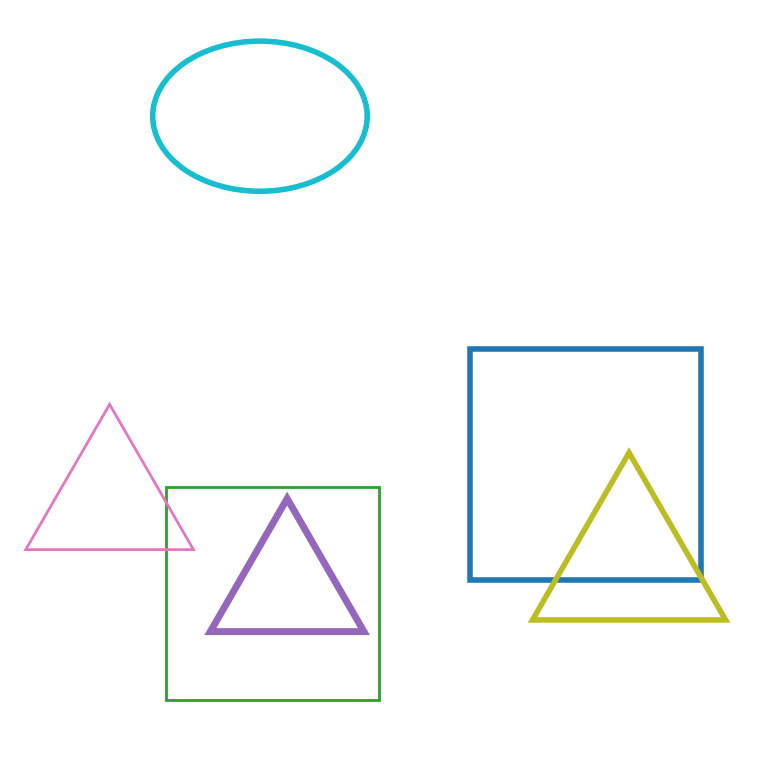[{"shape": "square", "thickness": 2, "radius": 0.75, "center": [0.76, 0.397]}, {"shape": "square", "thickness": 1, "radius": 0.69, "center": [0.354, 0.23]}, {"shape": "triangle", "thickness": 2.5, "radius": 0.58, "center": [0.373, 0.237]}, {"shape": "triangle", "thickness": 1, "radius": 0.63, "center": [0.142, 0.349]}, {"shape": "triangle", "thickness": 2, "radius": 0.72, "center": [0.817, 0.267]}, {"shape": "oval", "thickness": 2, "radius": 0.7, "center": [0.338, 0.849]}]